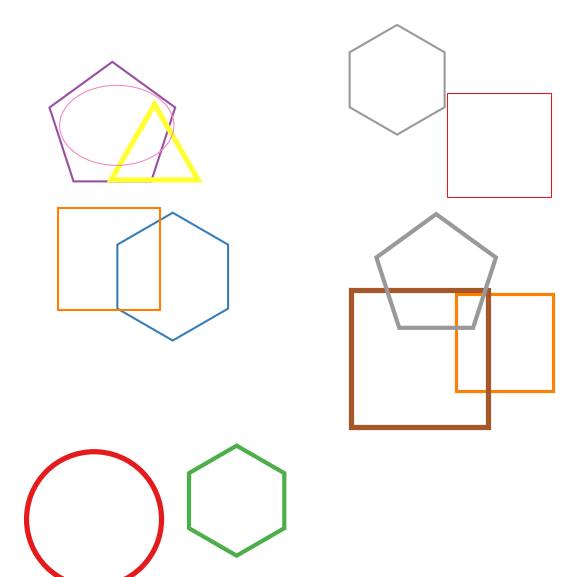[{"shape": "square", "thickness": 0.5, "radius": 0.45, "center": [0.864, 0.748]}, {"shape": "circle", "thickness": 2.5, "radius": 0.58, "center": [0.163, 0.1]}, {"shape": "hexagon", "thickness": 1, "radius": 0.55, "center": [0.299, 0.52]}, {"shape": "hexagon", "thickness": 2, "radius": 0.48, "center": [0.41, 0.132]}, {"shape": "pentagon", "thickness": 1, "radius": 0.57, "center": [0.195, 0.778]}, {"shape": "square", "thickness": 1, "radius": 0.44, "center": [0.189, 0.55]}, {"shape": "square", "thickness": 1.5, "radius": 0.42, "center": [0.874, 0.406]}, {"shape": "triangle", "thickness": 2.5, "radius": 0.44, "center": [0.268, 0.731]}, {"shape": "square", "thickness": 2.5, "radius": 0.59, "center": [0.726, 0.378]}, {"shape": "oval", "thickness": 0.5, "radius": 0.49, "center": [0.202, 0.782]}, {"shape": "hexagon", "thickness": 1, "radius": 0.47, "center": [0.688, 0.861]}, {"shape": "pentagon", "thickness": 2, "radius": 0.54, "center": [0.755, 0.52]}]